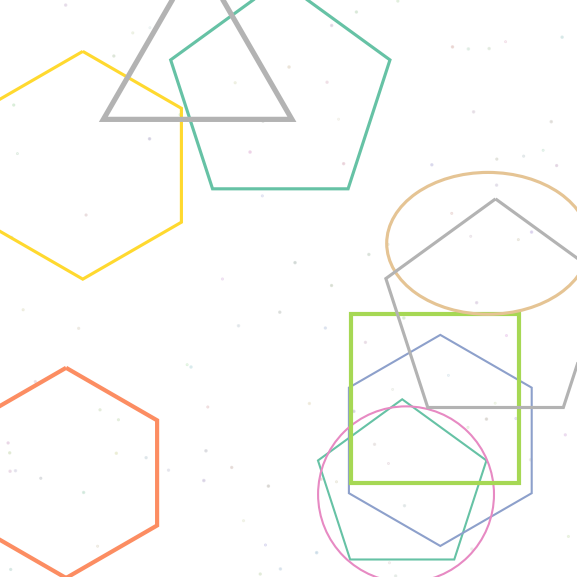[{"shape": "pentagon", "thickness": 1, "radius": 0.77, "center": [0.696, 0.154]}, {"shape": "pentagon", "thickness": 1.5, "radius": 1.0, "center": [0.485, 0.834]}, {"shape": "hexagon", "thickness": 2, "radius": 0.91, "center": [0.114, 0.18]}, {"shape": "hexagon", "thickness": 1, "radius": 0.91, "center": [0.762, 0.236]}, {"shape": "circle", "thickness": 1, "radius": 0.76, "center": [0.703, 0.143]}, {"shape": "square", "thickness": 2, "radius": 0.73, "center": [0.753, 0.309]}, {"shape": "hexagon", "thickness": 1.5, "radius": 0.99, "center": [0.143, 0.713]}, {"shape": "oval", "thickness": 1.5, "radius": 0.88, "center": [0.845, 0.578]}, {"shape": "pentagon", "thickness": 1.5, "radius": 1.0, "center": [0.858, 0.455]}, {"shape": "triangle", "thickness": 2.5, "radius": 0.94, "center": [0.342, 0.887]}]